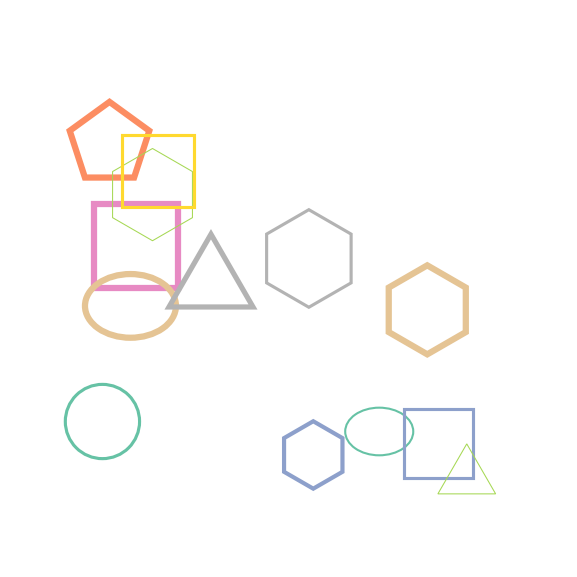[{"shape": "circle", "thickness": 1.5, "radius": 0.32, "center": [0.177, 0.269]}, {"shape": "oval", "thickness": 1, "radius": 0.29, "center": [0.657, 0.252]}, {"shape": "pentagon", "thickness": 3, "radius": 0.36, "center": [0.19, 0.75]}, {"shape": "hexagon", "thickness": 2, "radius": 0.29, "center": [0.542, 0.211]}, {"shape": "square", "thickness": 1.5, "radius": 0.3, "center": [0.759, 0.232]}, {"shape": "square", "thickness": 3, "radius": 0.36, "center": [0.236, 0.573]}, {"shape": "hexagon", "thickness": 0.5, "radius": 0.4, "center": [0.264, 0.662]}, {"shape": "triangle", "thickness": 0.5, "radius": 0.29, "center": [0.808, 0.173]}, {"shape": "square", "thickness": 1.5, "radius": 0.31, "center": [0.274, 0.703]}, {"shape": "hexagon", "thickness": 3, "radius": 0.39, "center": [0.74, 0.463]}, {"shape": "oval", "thickness": 3, "radius": 0.39, "center": [0.226, 0.469]}, {"shape": "triangle", "thickness": 2.5, "radius": 0.42, "center": [0.365, 0.51]}, {"shape": "hexagon", "thickness": 1.5, "radius": 0.42, "center": [0.535, 0.552]}]